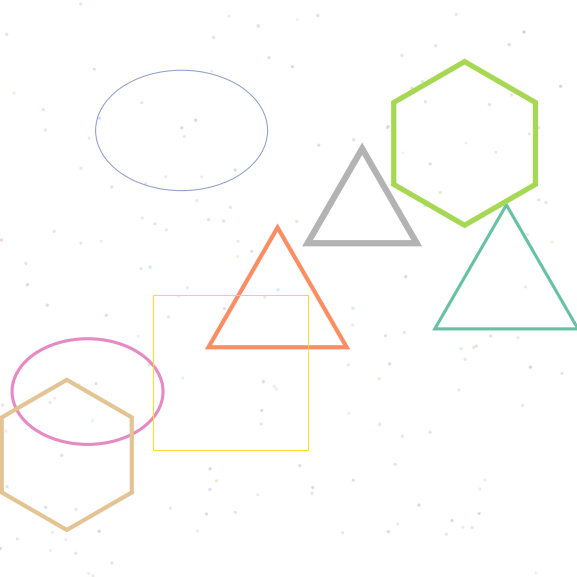[{"shape": "triangle", "thickness": 1.5, "radius": 0.72, "center": [0.877, 0.501]}, {"shape": "triangle", "thickness": 2, "radius": 0.69, "center": [0.481, 0.467]}, {"shape": "oval", "thickness": 0.5, "radius": 0.74, "center": [0.314, 0.773]}, {"shape": "oval", "thickness": 1.5, "radius": 0.65, "center": [0.152, 0.321]}, {"shape": "hexagon", "thickness": 2.5, "radius": 0.71, "center": [0.804, 0.751]}, {"shape": "square", "thickness": 0.5, "radius": 0.67, "center": [0.399, 0.354]}, {"shape": "hexagon", "thickness": 2, "radius": 0.65, "center": [0.116, 0.211]}, {"shape": "triangle", "thickness": 3, "radius": 0.55, "center": [0.627, 0.633]}]